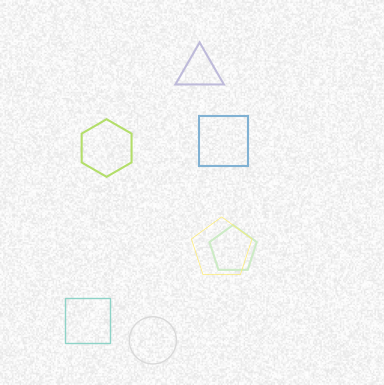[{"shape": "square", "thickness": 1, "radius": 0.29, "center": [0.227, 0.168]}, {"shape": "triangle", "thickness": 1.5, "radius": 0.36, "center": [0.519, 0.817]}, {"shape": "square", "thickness": 1.5, "radius": 0.32, "center": [0.58, 0.634]}, {"shape": "hexagon", "thickness": 1.5, "radius": 0.37, "center": [0.277, 0.616]}, {"shape": "circle", "thickness": 1, "radius": 0.31, "center": [0.397, 0.116]}, {"shape": "pentagon", "thickness": 1.5, "radius": 0.32, "center": [0.605, 0.351]}, {"shape": "pentagon", "thickness": 0.5, "radius": 0.41, "center": [0.576, 0.354]}]